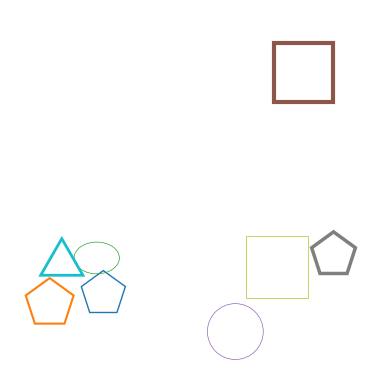[{"shape": "pentagon", "thickness": 1, "radius": 0.3, "center": [0.268, 0.237]}, {"shape": "pentagon", "thickness": 1.5, "radius": 0.33, "center": [0.129, 0.212]}, {"shape": "oval", "thickness": 0.5, "radius": 0.29, "center": [0.251, 0.33]}, {"shape": "circle", "thickness": 0.5, "radius": 0.36, "center": [0.611, 0.139]}, {"shape": "square", "thickness": 3, "radius": 0.38, "center": [0.787, 0.812]}, {"shape": "pentagon", "thickness": 2.5, "radius": 0.3, "center": [0.866, 0.338]}, {"shape": "square", "thickness": 0.5, "radius": 0.4, "center": [0.72, 0.306]}, {"shape": "triangle", "thickness": 2, "radius": 0.32, "center": [0.161, 0.317]}]